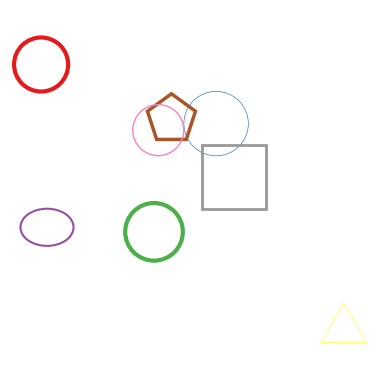[{"shape": "circle", "thickness": 3, "radius": 0.35, "center": [0.107, 0.832]}, {"shape": "circle", "thickness": 0.5, "radius": 0.42, "center": [0.561, 0.679]}, {"shape": "circle", "thickness": 3, "radius": 0.37, "center": [0.4, 0.398]}, {"shape": "oval", "thickness": 1.5, "radius": 0.34, "center": [0.122, 0.41]}, {"shape": "triangle", "thickness": 0.5, "radius": 0.34, "center": [0.893, 0.145]}, {"shape": "pentagon", "thickness": 2.5, "radius": 0.33, "center": [0.445, 0.691]}, {"shape": "circle", "thickness": 1, "radius": 0.33, "center": [0.411, 0.662]}, {"shape": "square", "thickness": 2, "radius": 0.41, "center": [0.608, 0.54]}]